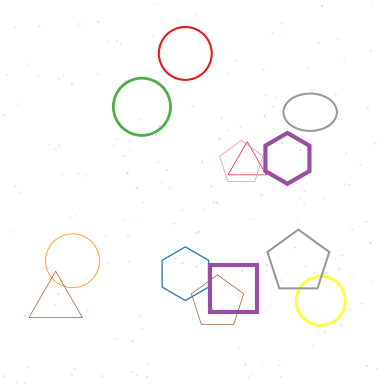[{"shape": "triangle", "thickness": 0.5, "radius": 0.29, "center": [0.642, 0.575]}, {"shape": "circle", "thickness": 1.5, "radius": 0.34, "center": [0.481, 0.861]}, {"shape": "hexagon", "thickness": 1, "radius": 0.35, "center": [0.481, 0.289]}, {"shape": "circle", "thickness": 2, "radius": 0.37, "center": [0.369, 0.723]}, {"shape": "hexagon", "thickness": 3, "radius": 0.33, "center": [0.747, 0.589]}, {"shape": "square", "thickness": 3, "radius": 0.3, "center": [0.605, 0.251]}, {"shape": "circle", "thickness": 0.5, "radius": 0.35, "center": [0.188, 0.323]}, {"shape": "circle", "thickness": 2, "radius": 0.32, "center": [0.833, 0.219]}, {"shape": "triangle", "thickness": 0.5, "radius": 0.4, "center": [0.145, 0.215]}, {"shape": "pentagon", "thickness": 0.5, "radius": 0.36, "center": [0.565, 0.215]}, {"shape": "pentagon", "thickness": 0.5, "radius": 0.3, "center": [0.627, 0.576]}, {"shape": "pentagon", "thickness": 1.5, "radius": 0.42, "center": [0.775, 0.319]}, {"shape": "oval", "thickness": 1.5, "radius": 0.35, "center": [0.806, 0.708]}]